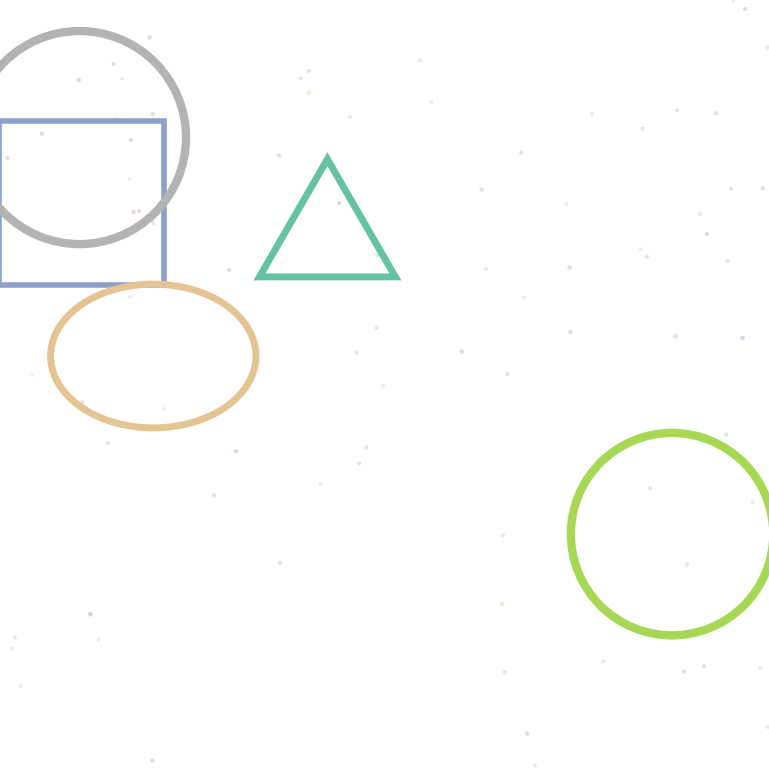[{"shape": "triangle", "thickness": 2.5, "radius": 0.51, "center": [0.425, 0.691]}, {"shape": "square", "thickness": 2, "radius": 0.53, "center": [0.106, 0.736]}, {"shape": "circle", "thickness": 3, "radius": 0.66, "center": [0.873, 0.306]}, {"shape": "oval", "thickness": 2.5, "radius": 0.67, "center": [0.199, 0.538]}, {"shape": "circle", "thickness": 3, "radius": 0.69, "center": [0.103, 0.821]}]